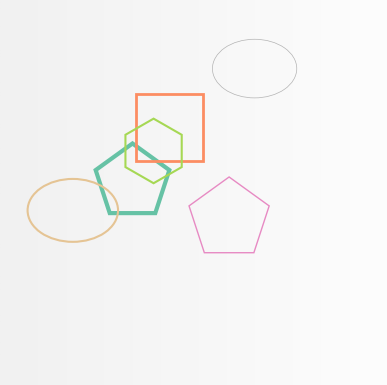[{"shape": "pentagon", "thickness": 3, "radius": 0.5, "center": [0.342, 0.527]}, {"shape": "square", "thickness": 2, "radius": 0.43, "center": [0.438, 0.669]}, {"shape": "pentagon", "thickness": 1, "radius": 0.54, "center": [0.591, 0.432]}, {"shape": "hexagon", "thickness": 1.5, "radius": 0.42, "center": [0.396, 0.608]}, {"shape": "oval", "thickness": 1.5, "radius": 0.58, "center": [0.188, 0.454]}, {"shape": "oval", "thickness": 0.5, "radius": 0.54, "center": [0.657, 0.822]}]